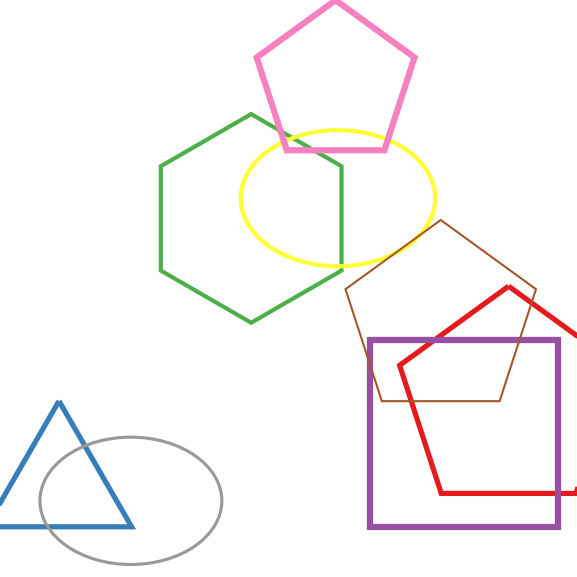[{"shape": "pentagon", "thickness": 2.5, "radius": 0.99, "center": [0.881, 0.305]}, {"shape": "triangle", "thickness": 2.5, "radius": 0.73, "center": [0.102, 0.16]}, {"shape": "hexagon", "thickness": 2, "radius": 0.9, "center": [0.435, 0.621]}, {"shape": "square", "thickness": 3, "radius": 0.81, "center": [0.803, 0.249]}, {"shape": "oval", "thickness": 2, "radius": 0.84, "center": [0.585, 0.656]}, {"shape": "pentagon", "thickness": 1, "radius": 0.87, "center": [0.763, 0.445]}, {"shape": "pentagon", "thickness": 3, "radius": 0.72, "center": [0.581, 0.855]}, {"shape": "oval", "thickness": 1.5, "radius": 0.79, "center": [0.227, 0.132]}]